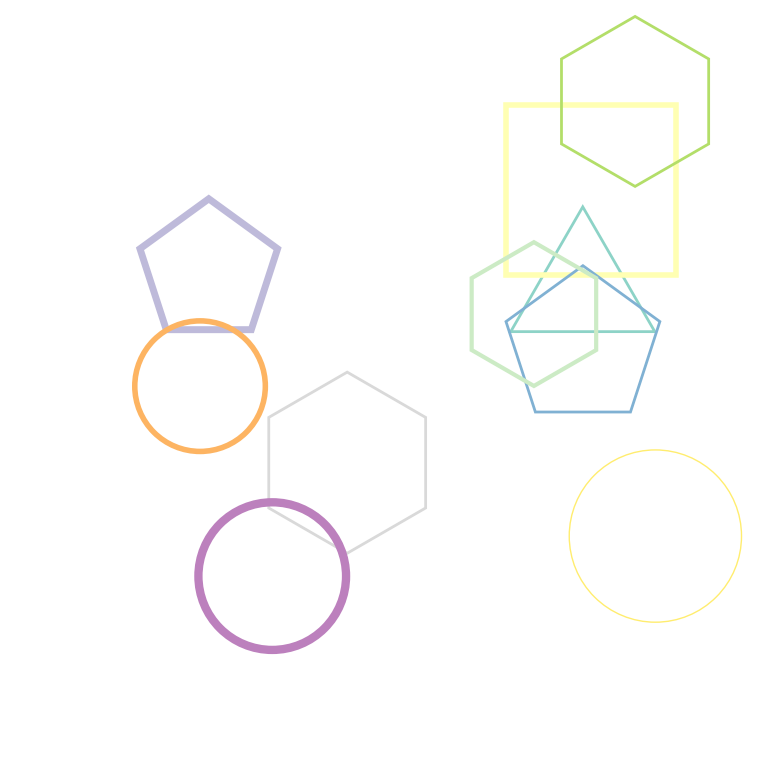[{"shape": "triangle", "thickness": 1, "radius": 0.54, "center": [0.757, 0.623]}, {"shape": "square", "thickness": 2, "radius": 0.55, "center": [0.767, 0.753]}, {"shape": "pentagon", "thickness": 2.5, "radius": 0.47, "center": [0.271, 0.648]}, {"shape": "pentagon", "thickness": 1, "radius": 0.53, "center": [0.757, 0.55]}, {"shape": "circle", "thickness": 2, "radius": 0.42, "center": [0.26, 0.498]}, {"shape": "hexagon", "thickness": 1, "radius": 0.55, "center": [0.825, 0.868]}, {"shape": "hexagon", "thickness": 1, "radius": 0.59, "center": [0.451, 0.399]}, {"shape": "circle", "thickness": 3, "radius": 0.48, "center": [0.354, 0.252]}, {"shape": "hexagon", "thickness": 1.5, "radius": 0.47, "center": [0.693, 0.592]}, {"shape": "circle", "thickness": 0.5, "radius": 0.56, "center": [0.851, 0.304]}]